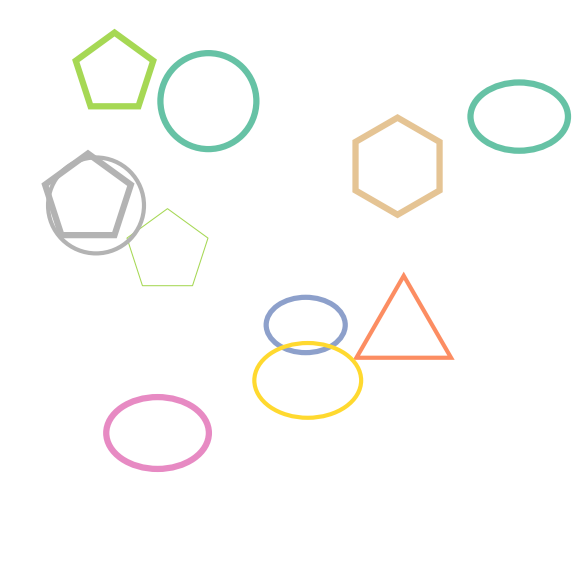[{"shape": "oval", "thickness": 3, "radius": 0.42, "center": [0.899, 0.797]}, {"shape": "circle", "thickness": 3, "radius": 0.42, "center": [0.361, 0.824]}, {"shape": "triangle", "thickness": 2, "radius": 0.47, "center": [0.699, 0.427]}, {"shape": "oval", "thickness": 2.5, "radius": 0.34, "center": [0.529, 0.436]}, {"shape": "oval", "thickness": 3, "radius": 0.44, "center": [0.273, 0.249]}, {"shape": "pentagon", "thickness": 3, "radius": 0.35, "center": [0.198, 0.872]}, {"shape": "pentagon", "thickness": 0.5, "radius": 0.37, "center": [0.29, 0.564]}, {"shape": "oval", "thickness": 2, "radius": 0.46, "center": [0.533, 0.34]}, {"shape": "hexagon", "thickness": 3, "radius": 0.42, "center": [0.688, 0.711]}, {"shape": "pentagon", "thickness": 3, "radius": 0.39, "center": [0.152, 0.655]}, {"shape": "circle", "thickness": 2, "radius": 0.42, "center": [0.166, 0.643]}]